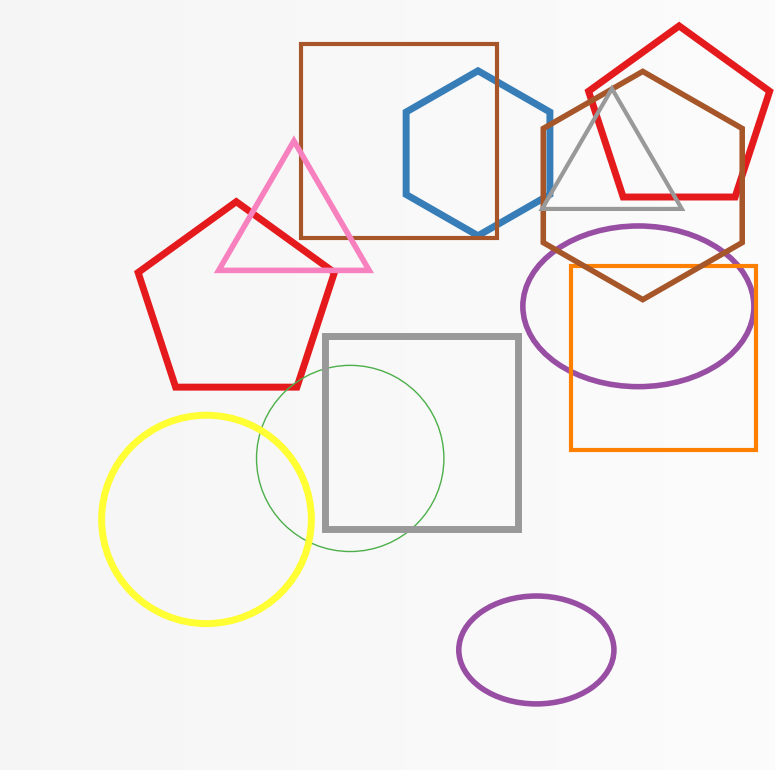[{"shape": "pentagon", "thickness": 2.5, "radius": 0.61, "center": [0.876, 0.844]}, {"shape": "pentagon", "thickness": 2.5, "radius": 0.67, "center": [0.305, 0.605]}, {"shape": "hexagon", "thickness": 2.5, "radius": 0.54, "center": [0.617, 0.801]}, {"shape": "circle", "thickness": 0.5, "radius": 0.6, "center": [0.452, 0.405]}, {"shape": "oval", "thickness": 2, "radius": 0.5, "center": [0.692, 0.156]}, {"shape": "oval", "thickness": 2, "radius": 0.75, "center": [0.824, 0.602]}, {"shape": "square", "thickness": 1.5, "radius": 0.6, "center": [0.856, 0.535]}, {"shape": "circle", "thickness": 2.5, "radius": 0.68, "center": [0.266, 0.325]}, {"shape": "hexagon", "thickness": 2, "radius": 0.74, "center": [0.829, 0.759]}, {"shape": "square", "thickness": 1.5, "radius": 0.63, "center": [0.515, 0.817]}, {"shape": "triangle", "thickness": 2, "radius": 0.56, "center": [0.379, 0.705]}, {"shape": "square", "thickness": 2.5, "radius": 0.62, "center": [0.544, 0.438]}, {"shape": "triangle", "thickness": 1.5, "radius": 0.52, "center": [0.79, 0.781]}]